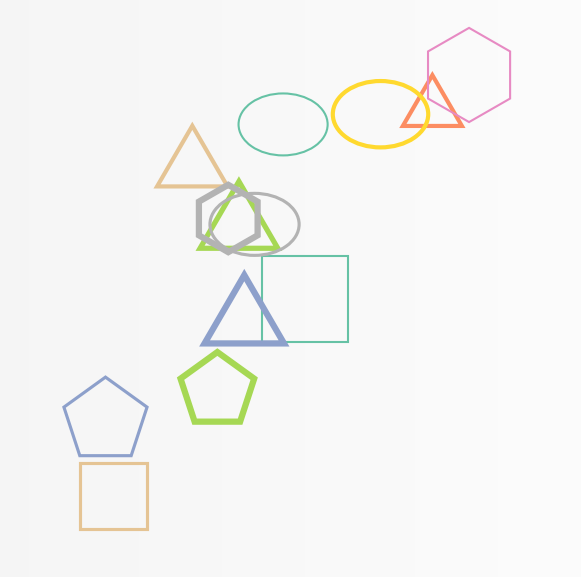[{"shape": "square", "thickness": 1, "radius": 0.37, "center": [0.525, 0.481]}, {"shape": "oval", "thickness": 1, "radius": 0.38, "center": [0.487, 0.784]}, {"shape": "triangle", "thickness": 2, "radius": 0.29, "center": [0.744, 0.81]}, {"shape": "pentagon", "thickness": 1.5, "radius": 0.38, "center": [0.181, 0.271]}, {"shape": "triangle", "thickness": 3, "radius": 0.39, "center": [0.42, 0.444]}, {"shape": "hexagon", "thickness": 1, "radius": 0.41, "center": [0.807, 0.869]}, {"shape": "triangle", "thickness": 2.5, "radius": 0.39, "center": [0.411, 0.608]}, {"shape": "pentagon", "thickness": 3, "radius": 0.33, "center": [0.374, 0.323]}, {"shape": "oval", "thickness": 2, "radius": 0.41, "center": [0.655, 0.801]}, {"shape": "triangle", "thickness": 2, "radius": 0.35, "center": [0.331, 0.711]}, {"shape": "square", "thickness": 1.5, "radius": 0.29, "center": [0.196, 0.14]}, {"shape": "oval", "thickness": 1.5, "radius": 0.38, "center": [0.438, 0.611]}, {"shape": "hexagon", "thickness": 3, "radius": 0.29, "center": [0.393, 0.621]}]